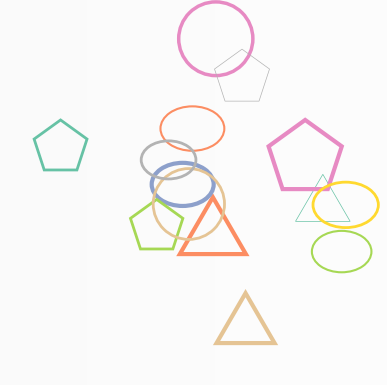[{"shape": "pentagon", "thickness": 2, "radius": 0.36, "center": [0.156, 0.617]}, {"shape": "triangle", "thickness": 0.5, "radius": 0.41, "center": [0.833, 0.466]}, {"shape": "oval", "thickness": 1.5, "radius": 0.41, "center": [0.497, 0.666]}, {"shape": "triangle", "thickness": 3, "radius": 0.49, "center": [0.549, 0.389]}, {"shape": "oval", "thickness": 3, "radius": 0.4, "center": [0.471, 0.521]}, {"shape": "pentagon", "thickness": 3, "radius": 0.5, "center": [0.788, 0.589]}, {"shape": "circle", "thickness": 2.5, "radius": 0.48, "center": [0.557, 0.899]}, {"shape": "oval", "thickness": 1.5, "radius": 0.38, "center": [0.882, 0.347]}, {"shape": "pentagon", "thickness": 2, "radius": 0.36, "center": [0.404, 0.411]}, {"shape": "oval", "thickness": 2, "radius": 0.42, "center": [0.892, 0.468]}, {"shape": "circle", "thickness": 2, "radius": 0.46, "center": [0.487, 0.47]}, {"shape": "triangle", "thickness": 3, "radius": 0.43, "center": [0.634, 0.152]}, {"shape": "pentagon", "thickness": 0.5, "radius": 0.37, "center": [0.625, 0.798]}, {"shape": "oval", "thickness": 2, "radius": 0.35, "center": [0.435, 0.585]}]